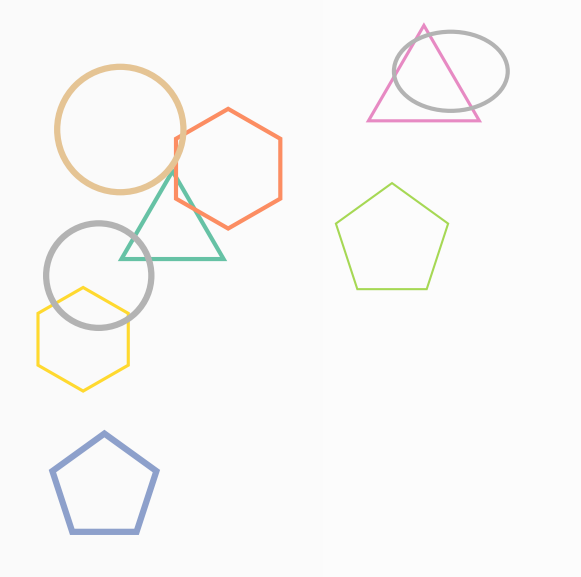[{"shape": "triangle", "thickness": 2, "radius": 0.51, "center": [0.297, 0.601]}, {"shape": "hexagon", "thickness": 2, "radius": 0.52, "center": [0.393, 0.707]}, {"shape": "pentagon", "thickness": 3, "radius": 0.47, "center": [0.18, 0.154]}, {"shape": "triangle", "thickness": 1.5, "radius": 0.55, "center": [0.729, 0.845]}, {"shape": "pentagon", "thickness": 1, "radius": 0.51, "center": [0.674, 0.581]}, {"shape": "hexagon", "thickness": 1.5, "radius": 0.45, "center": [0.143, 0.412]}, {"shape": "circle", "thickness": 3, "radius": 0.54, "center": [0.207, 0.775]}, {"shape": "oval", "thickness": 2, "radius": 0.49, "center": [0.776, 0.876]}, {"shape": "circle", "thickness": 3, "radius": 0.45, "center": [0.17, 0.522]}]